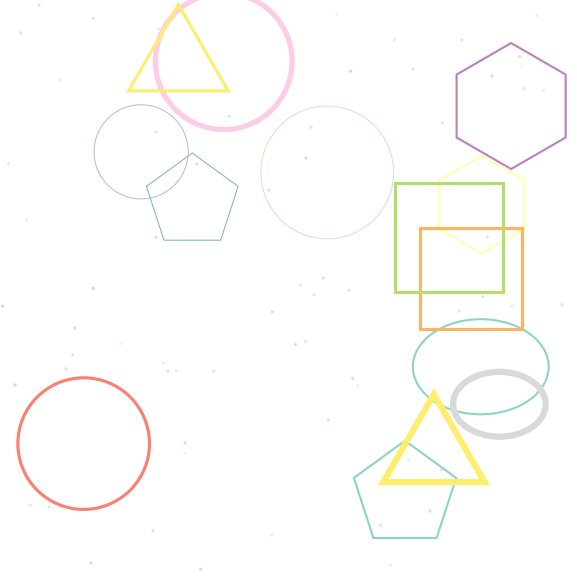[{"shape": "pentagon", "thickness": 1, "radius": 0.47, "center": [0.701, 0.143]}, {"shape": "oval", "thickness": 1, "radius": 0.59, "center": [0.832, 0.364]}, {"shape": "hexagon", "thickness": 1, "radius": 0.42, "center": [0.834, 0.645]}, {"shape": "circle", "thickness": 0.5, "radius": 0.41, "center": [0.244, 0.736]}, {"shape": "circle", "thickness": 1.5, "radius": 0.57, "center": [0.145, 0.231]}, {"shape": "pentagon", "thickness": 0.5, "radius": 0.42, "center": [0.333, 0.651]}, {"shape": "square", "thickness": 1.5, "radius": 0.44, "center": [0.816, 0.517]}, {"shape": "square", "thickness": 1.5, "radius": 0.47, "center": [0.777, 0.588]}, {"shape": "circle", "thickness": 2.5, "radius": 0.59, "center": [0.387, 0.893]}, {"shape": "oval", "thickness": 3, "radius": 0.4, "center": [0.865, 0.299]}, {"shape": "hexagon", "thickness": 1, "radius": 0.55, "center": [0.885, 0.816]}, {"shape": "circle", "thickness": 0.5, "radius": 0.57, "center": [0.567, 0.701]}, {"shape": "triangle", "thickness": 1.5, "radius": 0.5, "center": [0.309, 0.892]}, {"shape": "triangle", "thickness": 3, "radius": 0.51, "center": [0.751, 0.215]}]